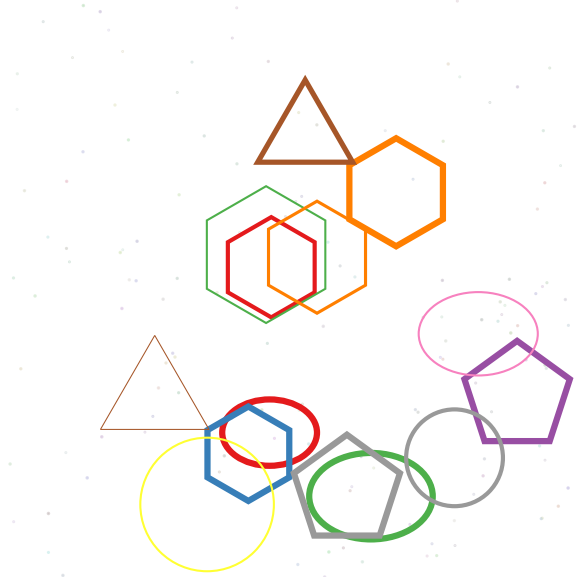[{"shape": "oval", "thickness": 3, "radius": 0.41, "center": [0.467, 0.25]}, {"shape": "hexagon", "thickness": 2, "radius": 0.43, "center": [0.47, 0.536]}, {"shape": "hexagon", "thickness": 3, "radius": 0.41, "center": [0.43, 0.213]}, {"shape": "oval", "thickness": 3, "radius": 0.53, "center": [0.642, 0.14]}, {"shape": "hexagon", "thickness": 1, "radius": 0.59, "center": [0.461, 0.558]}, {"shape": "pentagon", "thickness": 3, "radius": 0.48, "center": [0.895, 0.313]}, {"shape": "hexagon", "thickness": 1.5, "radius": 0.48, "center": [0.549, 0.554]}, {"shape": "hexagon", "thickness": 3, "radius": 0.47, "center": [0.686, 0.666]}, {"shape": "circle", "thickness": 1, "radius": 0.58, "center": [0.359, 0.126]}, {"shape": "triangle", "thickness": 0.5, "radius": 0.54, "center": [0.268, 0.31]}, {"shape": "triangle", "thickness": 2.5, "radius": 0.47, "center": [0.528, 0.766]}, {"shape": "oval", "thickness": 1, "radius": 0.52, "center": [0.828, 0.421]}, {"shape": "circle", "thickness": 2, "radius": 0.42, "center": [0.787, 0.206]}, {"shape": "pentagon", "thickness": 3, "radius": 0.48, "center": [0.601, 0.15]}]